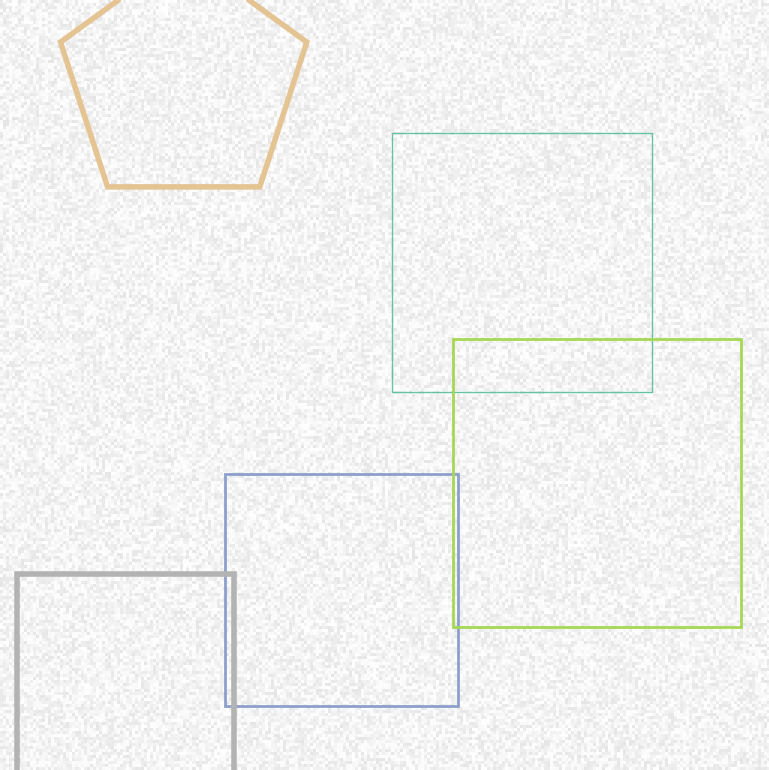[{"shape": "square", "thickness": 0.5, "radius": 0.84, "center": [0.678, 0.659]}, {"shape": "square", "thickness": 1, "radius": 0.75, "center": [0.443, 0.234]}, {"shape": "square", "thickness": 1, "radius": 0.94, "center": [0.776, 0.372]}, {"shape": "pentagon", "thickness": 2, "radius": 0.84, "center": [0.238, 0.893]}, {"shape": "square", "thickness": 2, "radius": 0.7, "center": [0.163, 0.114]}]